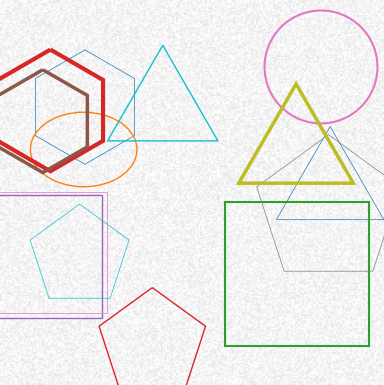[{"shape": "triangle", "thickness": 0.5, "radius": 0.81, "center": [0.857, 0.51]}, {"shape": "hexagon", "thickness": 0.5, "radius": 0.74, "center": [0.221, 0.722]}, {"shape": "oval", "thickness": 1, "radius": 0.69, "center": [0.217, 0.612]}, {"shape": "square", "thickness": 1.5, "radius": 0.93, "center": [0.772, 0.289]}, {"shape": "hexagon", "thickness": 3, "radius": 0.79, "center": [0.131, 0.713]}, {"shape": "pentagon", "thickness": 1, "radius": 0.73, "center": [0.396, 0.108]}, {"shape": "square", "thickness": 1, "radius": 0.8, "center": [0.106, 0.333]}, {"shape": "hexagon", "thickness": 2.5, "radius": 0.67, "center": [0.111, 0.685]}, {"shape": "square", "thickness": 0.5, "radius": 0.78, "center": [0.122, 0.345]}, {"shape": "circle", "thickness": 1.5, "radius": 0.73, "center": [0.834, 0.826]}, {"shape": "pentagon", "thickness": 0.5, "radius": 0.98, "center": [0.853, 0.454]}, {"shape": "triangle", "thickness": 2.5, "radius": 0.86, "center": [0.769, 0.61]}, {"shape": "pentagon", "thickness": 0.5, "radius": 0.68, "center": [0.207, 0.335]}, {"shape": "triangle", "thickness": 1, "radius": 0.83, "center": [0.423, 0.717]}]